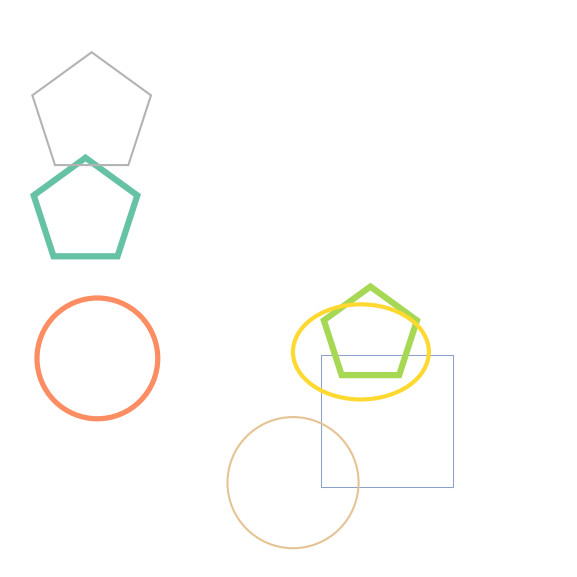[{"shape": "pentagon", "thickness": 3, "radius": 0.47, "center": [0.148, 0.632]}, {"shape": "circle", "thickness": 2.5, "radius": 0.52, "center": [0.169, 0.379]}, {"shape": "square", "thickness": 0.5, "radius": 0.57, "center": [0.671, 0.271]}, {"shape": "pentagon", "thickness": 3, "radius": 0.42, "center": [0.641, 0.418]}, {"shape": "oval", "thickness": 2, "radius": 0.59, "center": [0.625, 0.39]}, {"shape": "circle", "thickness": 1, "radius": 0.57, "center": [0.507, 0.163]}, {"shape": "pentagon", "thickness": 1, "radius": 0.54, "center": [0.159, 0.801]}]